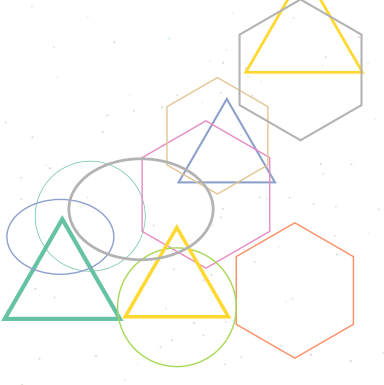[{"shape": "triangle", "thickness": 3, "radius": 0.86, "center": [0.162, 0.258]}, {"shape": "circle", "thickness": 0.5, "radius": 0.71, "center": [0.234, 0.438]}, {"shape": "hexagon", "thickness": 1, "radius": 0.88, "center": [0.766, 0.246]}, {"shape": "triangle", "thickness": 1.5, "radius": 0.72, "center": [0.589, 0.599]}, {"shape": "oval", "thickness": 1, "radius": 0.69, "center": [0.157, 0.385]}, {"shape": "hexagon", "thickness": 1, "radius": 0.96, "center": [0.535, 0.495]}, {"shape": "circle", "thickness": 1, "radius": 0.77, "center": [0.46, 0.202]}, {"shape": "triangle", "thickness": 2.5, "radius": 0.77, "center": [0.459, 0.255]}, {"shape": "triangle", "thickness": 2, "radius": 0.87, "center": [0.79, 0.9]}, {"shape": "hexagon", "thickness": 1, "radius": 0.76, "center": [0.565, 0.647]}, {"shape": "hexagon", "thickness": 1.5, "radius": 0.91, "center": [0.781, 0.819]}, {"shape": "oval", "thickness": 2, "radius": 0.94, "center": [0.366, 0.456]}]